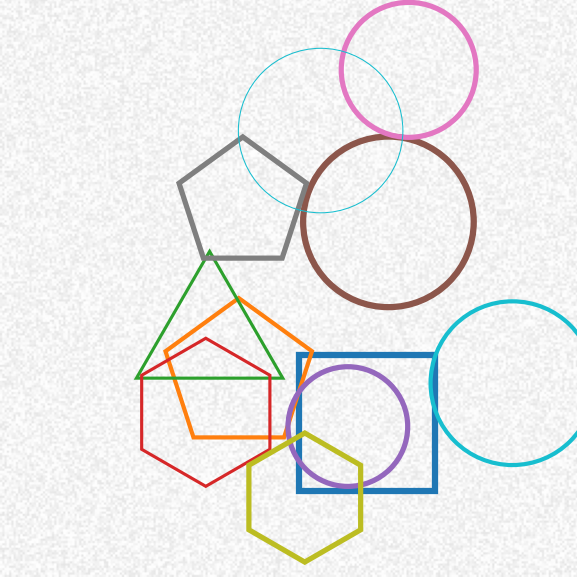[{"shape": "square", "thickness": 3, "radius": 0.59, "center": [0.635, 0.267]}, {"shape": "pentagon", "thickness": 2, "radius": 0.67, "center": [0.413, 0.35]}, {"shape": "triangle", "thickness": 1.5, "radius": 0.73, "center": [0.363, 0.417]}, {"shape": "hexagon", "thickness": 1.5, "radius": 0.64, "center": [0.356, 0.285]}, {"shape": "circle", "thickness": 2.5, "radius": 0.52, "center": [0.602, 0.261]}, {"shape": "circle", "thickness": 3, "radius": 0.74, "center": [0.673, 0.615]}, {"shape": "circle", "thickness": 2.5, "radius": 0.58, "center": [0.708, 0.878]}, {"shape": "pentagon", "thickness": 2.5, "radius": 0.58, "center": [0.42, 0.646]}, {"shape": "hexagon", "thickness": 2.5, "radius": 0.56, "center": [0.528, 0.138]}, {"shape": "circle", "thickness": 0.5, "radius": 0.71, "center": [0.555, 0.773]}, {"shape": "circle", "thickness": 2, "radius": 0.71, "center": [0.887, 0.336]}]